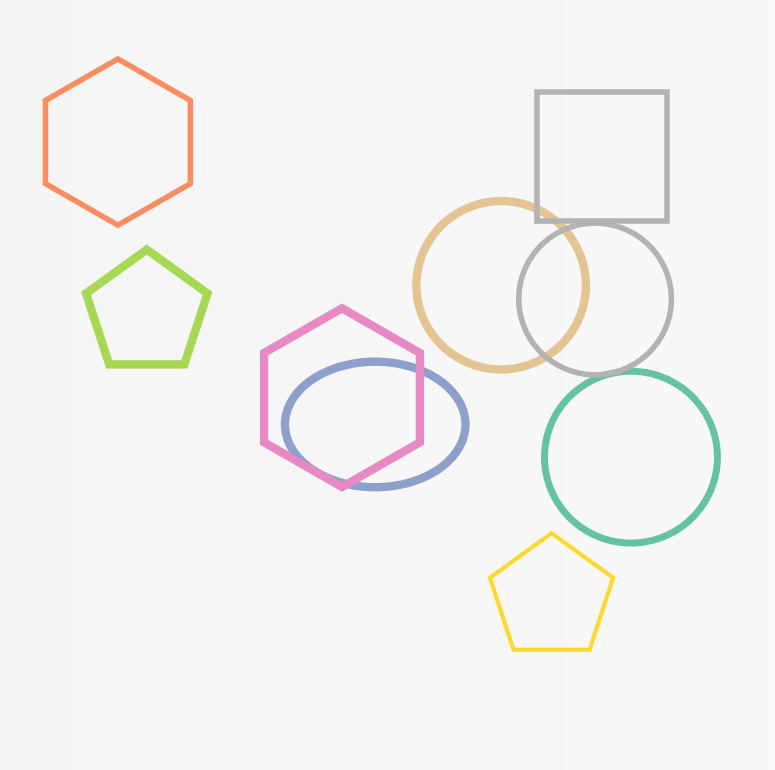[{"shape": "circle", "thickness": 2.5, "radius": 0.56, "center": [0.814, 0.406]}, {"shape": "hexagon", "thickness": 2, "radius": 0.54, "center": [0.152, 0.816]}, {"shape": "oval", "thickness": 3, "radius": 0.58, "center": [0.484, 0.449]}, {"shape": "hexagon", "thickness": 3, "radius": 0.58, "center": [0.441, 0.484]}, {"shape": "pentagon", "thickness": 3, "radius": 0.41, "center": [0.189, 0.593]}, {"shape": "pentagon", "thickness": 1.5, "radius": 0.42, "center": [0.712, 0.224]}, {"shape": "circle", "thickness": 3, "radius": 0.55, "center": [0.647, 0.63]}, {"shape": "square", "thickness": 2, "radius": 0.42, "center": [0.777, 0.796]}, {"shape": "circle", "thickness": 2, "radius": 0.49, "center": [0.768, 0.612]}]